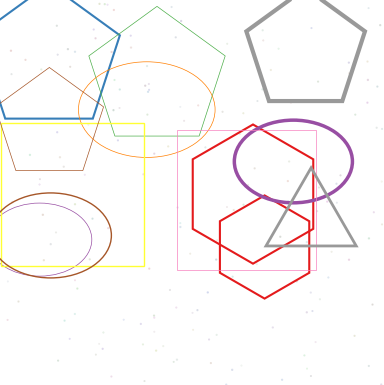[{"shape": "hexagon", "thickness": 1.5, "radius": 0.67, "center": [0.687, 0.358]}, {"shape": "hexagon", "thickness": 1.5, "radius": 0.9, "center": [0.657, 0.496]}, {"shape": "pentagon", "thickness": 1.5, "radius": 0.97, "center": [0.127, 0.848]}, {"shape": "pentagon", "thickness": 0.5, "radius": 0.93, "center": [0.408, 0.797]}, {"shape": "oval", "thickness": 2.5, "radius": 0.77, "center": [0.762, 0.581]}, {"shape": "oval", "thickness": 0.5, "radius": 0.68, "center": [0.103, 0.378]}, {"shape": "oval", "thickness": 0.5, "radius": 0.89, "center": [0.381, 0.715]}, {"shape": "square", "thickness": 1, "radius": 0.93, "center": [0.188, 0.495]}, {"shape": "pentagon", "thickness": 0.5, "radius": 0.74, "center": [0.128, 0.677]}, {"shape": "oval", "thickness": 1, "radius": 0.79, "center": [0.132, 0.388]}, {"shape": "square", "thickness": 0.5, "radius": 0.91, "center": [0.641, 0.48]}, {"shape": "pentagon", "thickness": 3, "radius": 0.81, "center": [0.794, 0.869]}, {"shape": "triangle", "thickness": 2, "radius": 0.68, "center": [0.808, 0.429]}]